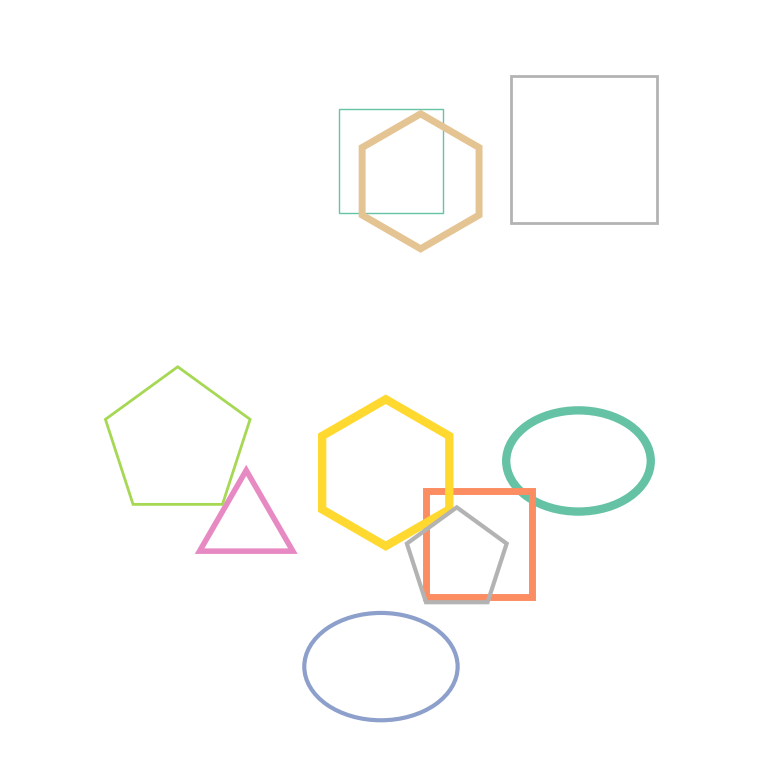[{"shape": "square", "thickness": 0.5, "radius": 0.34, "center": [0.508, 0.791]}, {"shape": "oval", "thickness": 3, "radius": 0.47, "center": [0.751, 0.401]}, {"shape": "square", "thickness": 2.5, "radius": 0.34, "center": [0.622, 0.294]}, {"shape": "oval", "thickness": 1.5, "radius": 0.5, "center": [0.495, 0.134]}, {"shape": "triangle", "thickness": 2, "radius": 0.35, "center": [0.32, 0.319]}, {"shape": "pentagon", "thickness": 1, "radius": 0.49, "center": [0.231, 0.425]}, {"shape": "hexagon", "thickness": 3, "radius": 0.48, "center": [0.501, 0.386]}, {"shape": "hexagon", "thickness": 2.5, "radius": 0.44, "center": [0.546, 0.765]}, {"shape": "pentagon", "thickness": 1.5, "radius": 0.34, "center": [0.593, 0.273]}, {"shape": "square", "thickness": 1, "radius": 0.48, "center": [0.759, 0.806]}]